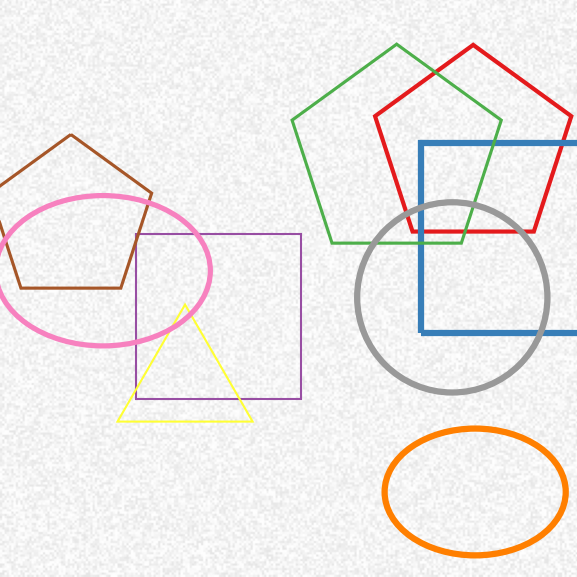[{"shape": "pentagon", "thickness": 2, "radius": 0.89, "center": [0.819, 0.743]}, {"shape": "square", "thickness": 3, "radius": 0.82, "center": [0.894, 0.587]}, {"shape": "pentagon", "thickness": 1.5, "radius": 0.95, "center": [0.687, 0.732]}, {"shape": "square", "thickness": 1, "radius": 0.71, "center": [0.379, 0.451]}, {"shape": "oval", "thickness": 3, "radius": 0.78, "center": [0.823, 0.147]}, {"shape": "triangle", "thickness": 1, "radius": 0.68, "center": [0.32, 0.337]}, {"shape": "pentagon", "thickness": 1.5, "radius": 0.74, "center": [0.123, 0.619]}, {"shape": "oval", "thickness": 2.5, "radius": 0.93, "center": [0.178, 0.53]}, {"shape": "circle", "thickness": 3, "radius": 0.82, "center": [0.783, 0.484]}]